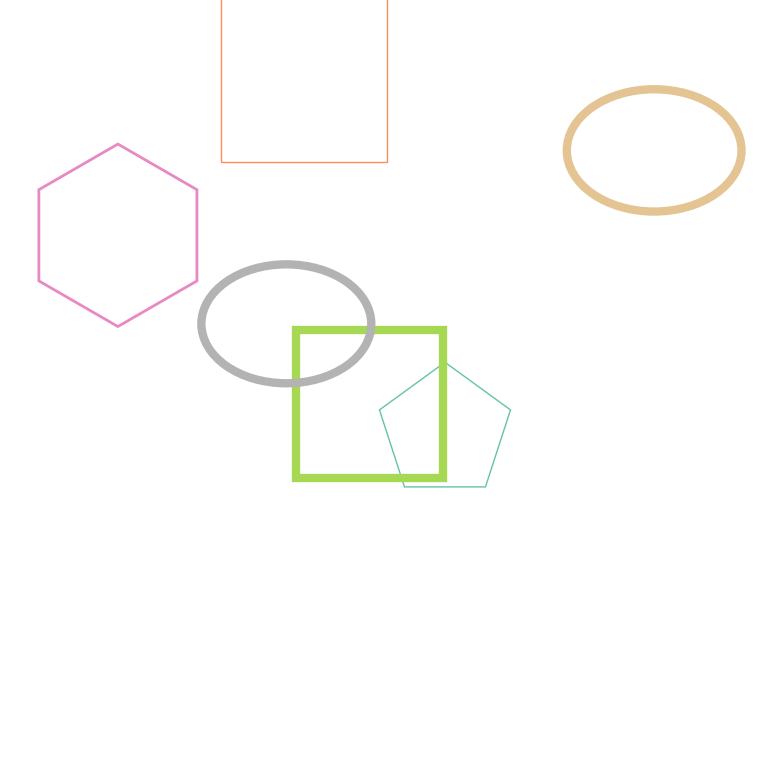[{"shape": "pentagon", "thickness": 0.5, "radius": 0.45, "center": [0.578, 0.44]}, {"shape": "square", "thickness": 0.5, "radius": 0.54, "center": [0.395, 0.897]}, {"shape": "hexagon", "thickness": 1, "radius": 0.59, "center": [0.153, 0.694]}, {"shape": "square", "thickness": 3, "radius": 0.48, "center": [0.48, 0.475]}, {"shape": "oval", "thickness": 3, "radius": 0.57, "center": [0.85, 0.805]}, {"shape": "oval", "thickness": 3, "radius": 0.55, "center": [0.372, 0.579]}]